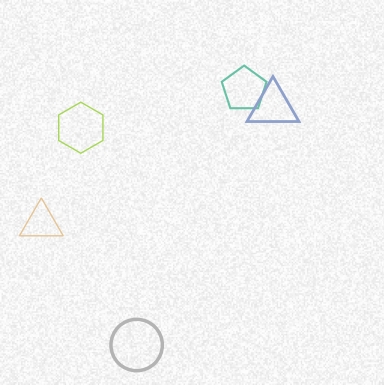[{"shape": "pentagon", "thickness": 1.5, "radius": 0.31, "center": [0.634, 0.768]}, {"shape": "triangle", "thickness": 2, "radius": 0.39, "center": [0.709, 0.723]}, {"shape": "hexagon", "thickness": 1, "radius": 0.33, "center": [0.21, 0.668]}, {"shape": "triangle", "thickness": 1, "radius": 0.33, "center": [0.107, 0.42]}, {"shape": "circle", "thickness": 2.5, "radius": 0.33, "center": [0.355, 0.104]}]